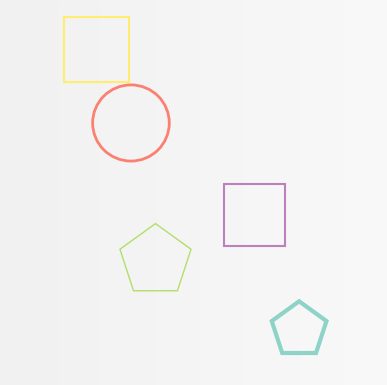[{"shape": "pentagon", "thickness": 3, "radius": 0.37, "center": [0.772, 0.143]}, {"shape": "circle", "thickness": 2, "radius": 0.49, "center": [0.338, 0.681]}, {"shape": "pentagon", "thickness": 1, "radius": 0.48, "center": [0.401, 0.323]}, {"shape": "square", "thickness": 1.5, "radius": 0.4, "center": [0.657, 0.442]}, {"shape": "square", "thickness": 1.5, "radius": 0.42, "center": [0.249, 0.871]}]